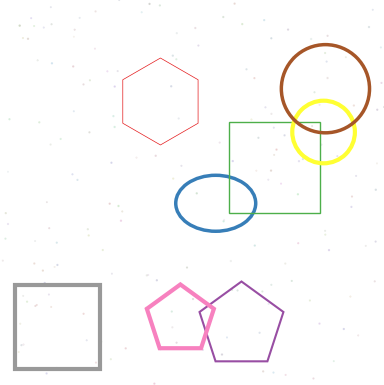[{"shape": "hexagon", "thickness": 0.5, "radius": 0.56, "center": [0.417, 0.736]}, {"shape": "oval", "thickness": 2.5, "radius": 0.52, "center": [0.56, 0.472]}, {"shape": "square", "thickness": 1, "radius": 0.59, "center": [0.713, 0.566]}, {"shape": "pentagon", "thickness": 1.5, "radius": 0.57, "center": [0.627, 0.154]}, {"shape": "circle", "thickness": 3, "radius": 0.41, "center": [0.84, 0.657]}, {"shape": "circle", "thickness": 2.5, "radius": 0.57, "center": [0.845, 0.77]}, {"shape": "pentagon", "thickness": 3, "radius": 0.46, "center": [0.468, 0.17]}, {"shape": "square", "thickness": 3, "radius": 0.55, "center": [0.149, 0.151]}]